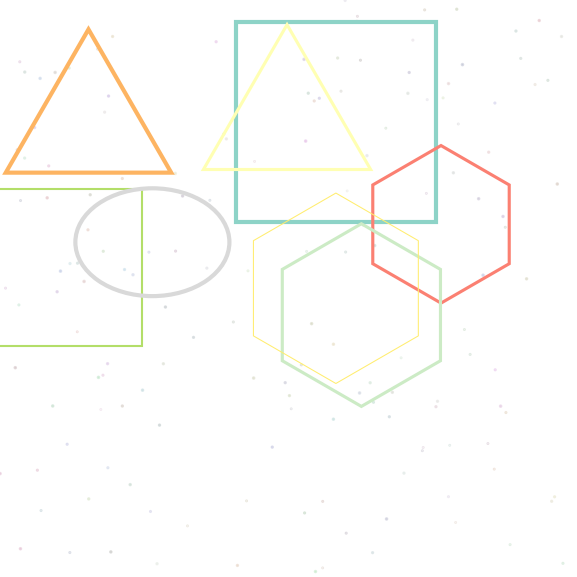[{"shape": "square", "thickness": 2, "radius": 0.86, "center": [0.582, 0.788]}, {"shape": "triangle", "thickness": 1.5, "radius": 0.84, "center": [0.497, 0.789]}, {"shape": "hexagon", "thickness": 1.5, "radius": 0.68, "center": [0.764, 0.611]}, {"shape": "triangle", "thickness": 2, "radius": 0.83, "center": [0.153, 0.783]}, {"shape": "square", "thickness": 1, "radius": 0.68, "center": [0.111, 0.536]}, {"shape": "oval", "thickness": 2, "radius": 0.67, "center": [0.264, 0.58]}, {"shape": "hexagon", "thickness": 1.5, "radius": 0.79, "center": [0.626, 0.454]}, {"shape": "hexagon", "thickness": 0.5, "radius": 0.82, "center": [0.582, 0.5]}]